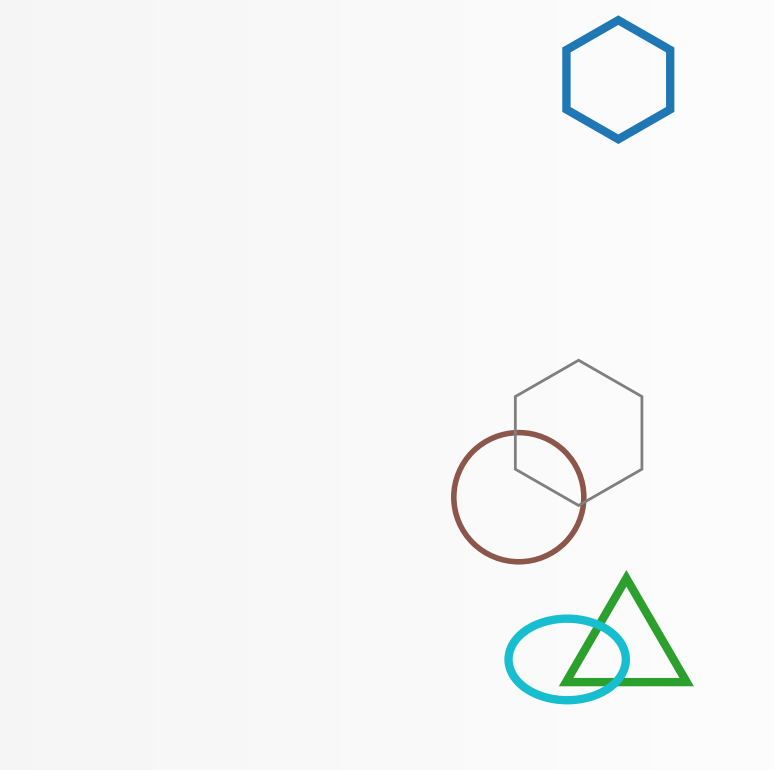[{"shape": "hexagon", "thickness": 3, "radius": 0.39, "center": [0.798, 0.896]}, {"shape": "triangle", "thickness": 3, "radius": 0.45, "center": [0.808, 0.159]}, {"shape": "circle", "thickness": 2, "radius": 0.42, "center": [0.669, 0.354]}, {"shape": "hexagon", "thickness": 1, "radius": 0.47, "center": [0.747, 0.438]}, {"shape": "oval", "thickness": 3, "radius": 0.38, "center": [0.732, 0.144]}]